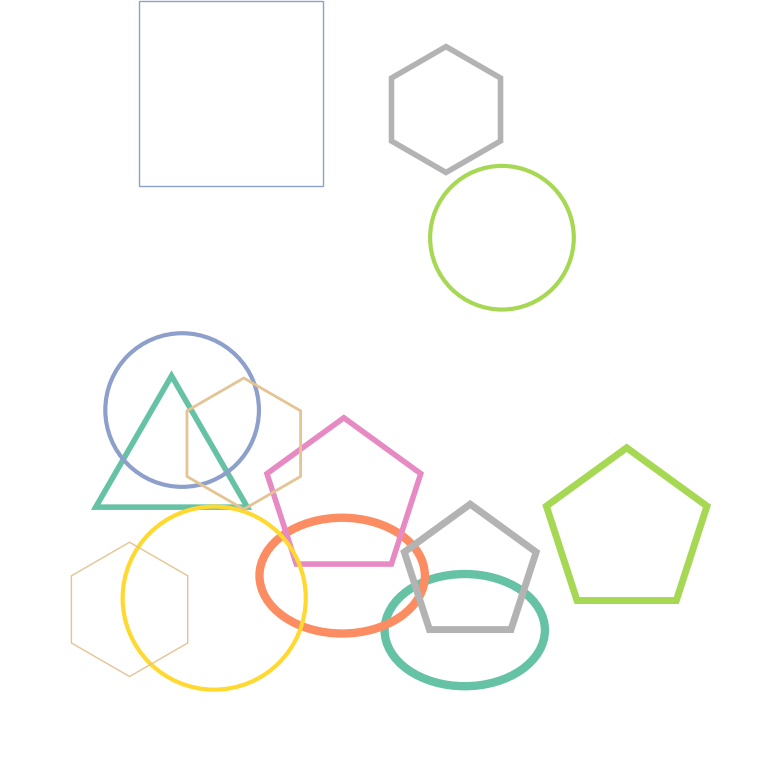[{"shape": "oval", "thickness": 3, "radius": 0.52, "center": [0.604, 0.182]}, {"shape": "triangle", "thickness": 2, "radius": 0.57, "center": [0.223, 0.398]}, {"shape": "oval", "thickness": 3, "radius": 0.54, "center": [0.444, 0.252]}, {"shape": "circle", "thickness": 1.5, "radius": 0.5, "center": [0.237, 0.467]}, {"shape": "square", "thickness": 0.5, "radius": 0.6, "center": [0.3, 0.879]}, {"shape": "pentagon", "thickness": 2, "radius": 0.53, "center": [0.447, 0.352]}, {"shape": "circle", "thickness": 1.5, "radius": 0.47, "center": [0.652, 0.691]}, {"shape": "pentagon", "thickness": 2.5, "radius": 0.55, "center": [0.814, 0.309]}, {"shape": "circle", "thickness": 1.5, "radius": 0.59, "center": [0.278, 0.223]}, {"shape": "hexagon", "thickness": 0.5, "radius": 0.44, "center": [0.168, 0.209]}, {"shape": "hexagon", "thickness": 1, "radius": 0.43, "center": [0.317, 0.424]}, {"shape": "hexagon", "thickness": 2, "radius": 0.41, "center": [0.579, 0.858]}, {"shape": "pentagon", "thickness": 2.5, "radius": 0.45, "center": [0.611, 0.255]}]